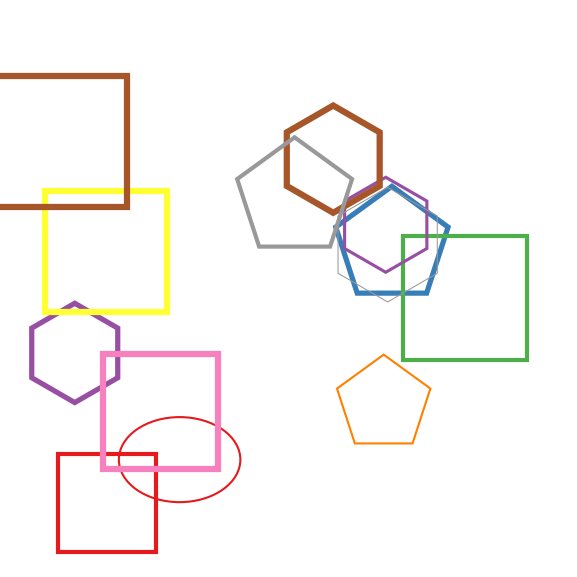[{"shape": "square", "thickness": 2, "radius": 0.42, "center": [0.185, 0.128]}, {"shape": "oval", "thickness": 1, "radius": 0.53, "center": [0.311, 0.203]}, {"shape": "pentagon", "thickness": 2.5, "radius": 0.51, "center": [0.679, 0.574]}, {"shape": "square", "thickness": 2, "radius": 0.54, "center": [0.805, 0.483]}, {"shape": "hexagon", "thickness": 2.5, "radius": 0.43, "center": [0.129, 0.388]}, {"shape": "hexagon", "thickness": 1.5, "radius": 0.41, "center": [0.668, 0.61]}, {"shape": "pentagon", "thickness": 1, "radius": 0.42, "center": [0.664, 0.3]}, {"shape": "square", "thickness": 3, "radius": 0.53, "center": [0.183, 0.563]}, {"shape": "hexagon", "thickness": 3, "radius": 0.46, "center": [0.577, 0.724]}, {"shape": "square", "thickness": 3, "radius": 0.57, "center": [0.108, 0.754]}, {"shape": "square", "thickness": 3, "radius": 0.5, "center": [0.278, 0.286]}, {"shape": "pentagon", "thickness": 2, "radius": 0.52, "center": [0.51, 0.657]}, {"shape": "hexagon", "thickness": 0.5, "radius": 0.5, "center": [0.671, 0.575]}]